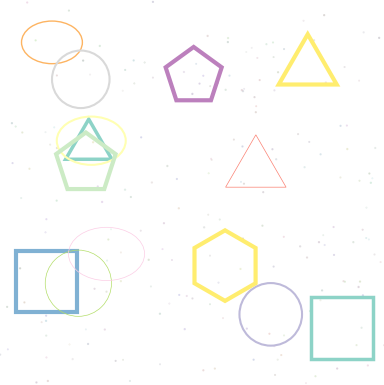[{"shape": "triangle", "thickness": 2.5, "radius": 0.35, "center": [0.231, 0.621]}, {"shape": "square", "thickness": 2.5, "radius": 0.4, "center": [0.888, 0.149]}, {"shape": "oval", "thickness": 1.5, "radius": 0.45, "center": [0.237, 0.635]}, {"shape": "circle", "thickness": 1.5, "radius": 0.41, "center": [0.703, 0.183]}, {"shape": "triangle", "thickness": 0.5, "radius": 0.45, "center": [0.665, 0.559]}, {"shape": "square", "thickness": 3, "radius": 0.4, "center": [0.121, 0.268]}, {"shape": "oval", "thickness": 1, "radius": 0.4, "center": [0.135, 0.89]}, {"shape": "circle", "thickness": 0.5, "radius": 0.43, "center": [0.204, 0.264]}, {"shape": "oval", "thickness": 0.5, "radius": 0.49, "center": [0.277, 0.34]}, {"shape": "circle", "thickness": 1.5, "radius": 0.37, "center": [0.21, 0.794]}, {"shape": "pentagon", "thickness": 3, "radius": 0.38, "center": [0.503, 0.801]}, {"shape": "pentagon", "thickness": 3, "radius": 0.41, "center": [0.223, 0.575]}, {"shape": "triangle", "thickness": 3, "radius": 0.44, "center": [0.799, 0.824]}, {"shape": "hexagon", "thickness": 3, "radius": 0.46, "center": [0.585, 0.31]}]